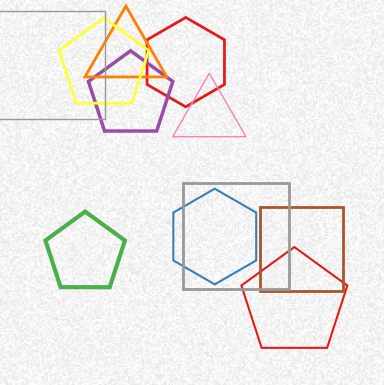[{"shape": "pentagon", "thickness": 1.5, "radius": 0.72, "center": [0.765, 0.214]}, {"shape": "hexagon", "thickness": 2, "radius": 0.58, "center": [0.482, 0.839]}, {"shape": "hexagon", "thickness": 1.5, "radius": 0.62, "center": [0.558, 0.386]}, {"shape": "pentagon", "thickness": 3, "radius": 0.54, "center": [0.221, 0.342]}, {"shape": "pentagon", "thickness": 2.5, "radius": 0.58, "center": [0.339, 0.753]}, {"shape": "triangle", "thickness": 2, "radius": 0.61, "center": [0.327, 0.861]}, {"shape": "pentagon", "thickness": 2, "radius": 0.61, "center": [0.27, 0.831]}, {"shape": "square", "thickness": 2, "radius": 0.54, "center": [0.784, 0.354]}, {"shape": "triangle", "thickness": 1, "radius": 0.55, "center": [0.544, 0.7]}, {"shape": "square", "thickness": 2, "radius": 0.69, "center": [0.613, 0.386]}, {"shape": "square", "thickness": 1, "radius": 0.7, "center": [0.132, 0.831]}]